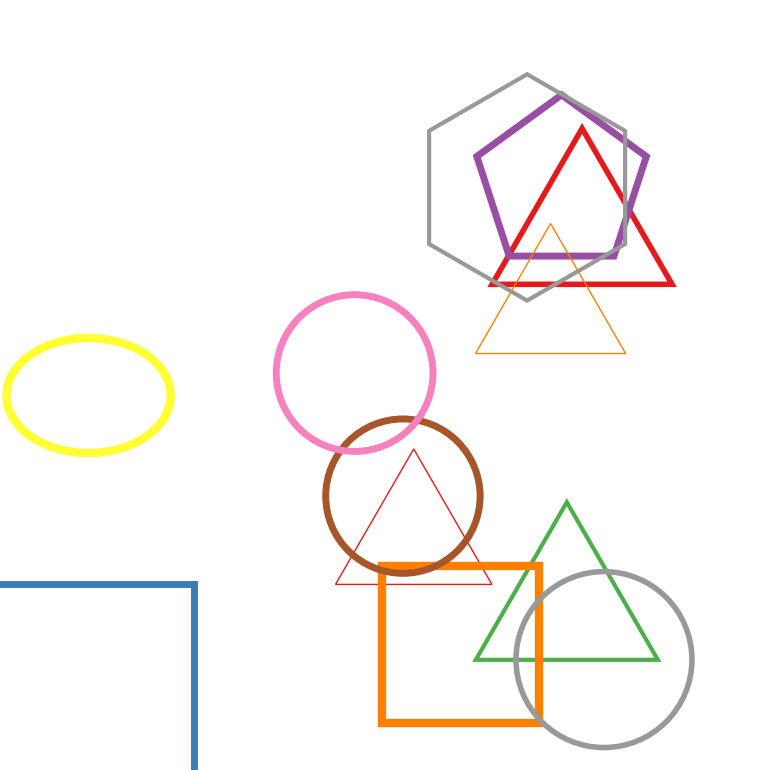[{"shape": "triangle", "thickness": 0.5, "radius": 0.59, "center": [0.537, 0.3]}, {"shape": "triangle", "thickness": 2, "radius": 0.67, "center": [0.756, 0.698]}, {"shape": "square", "thickness": 2.5, "radius": 0.68, "center": [0.115, 0.104]}, {"shape": "triangle", "thickness": 1.5, "radius": 0.68, "center": [0.736, 0.211]}, {"shape": "pentagon", "thickness": 2.5, "radius": 0.58, "center": [0.729, 0.761]}, {"shape": "triangle", "thickness": 0.5, "radius": 0.56, "center": [0.715, 0.597]}, {"shape": "square", "thickness": 3, "radius": 0.51, "center": [0.598, 0.163]}, {"shape": "oval", "thickness": 3, "radius": 0.53, "center": [0.115, 0.486]}, {"shape": "circle", "thickness": 2.5, "radius": 0.5, "center": [0.523, 0.356]}, {"shape": "circle", "thickness": 2.5, "radius": 0.51, "center": [0.461, 0.516]}, {"shape": "hexagon", "thickness": 1.5, "radius": 0.73, "center": [0.685, 0.757]}, {"shape": "circle", "thickness": 2, "radius": 0.57, "center": [0.784, 0.143]}]